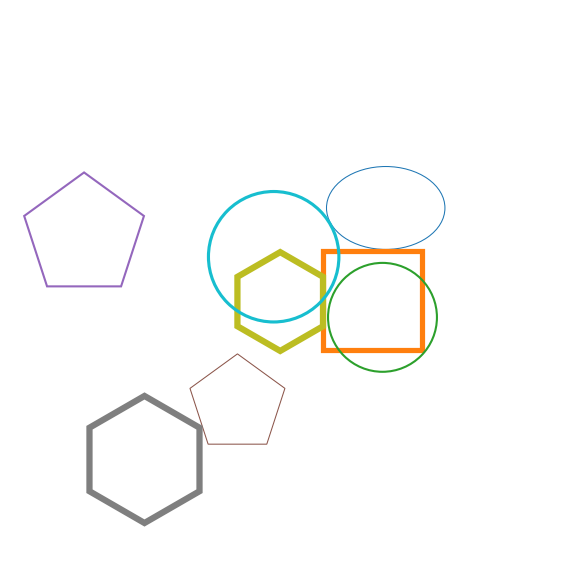[{"shape": "oval", "thickness": 0.5, "radius": 0.51, "center": [0.668, 0.639]}, {"shape": "square", "thickness": 2.5, "radius": 0.43, "center": [0.645, 0.479]}, {"shape": "circle", "thickness": 1, "radius": 0.47, "center": [0.662, 0.45]}, {"shape": "pentagon", "thickness": 1, "radius": 0.55, "center": [0.146, 0.591]}, {"shape": "pentagon", "thickness": 0.5, "radius": 0.43, "center": [0.411, 0.3]}, {"shape": "hexagon", "thickness": 3, "radius": 0.55, "center": [0.25, 0.204]}, {"shape": "hexagon", "thickness": 3, "radius": 0.43, "center": [0.485, 0.477]}, {"shape": "circle", "thickness": 1.5, "radius": 0.56, "center": [0.474, 0.555]}]